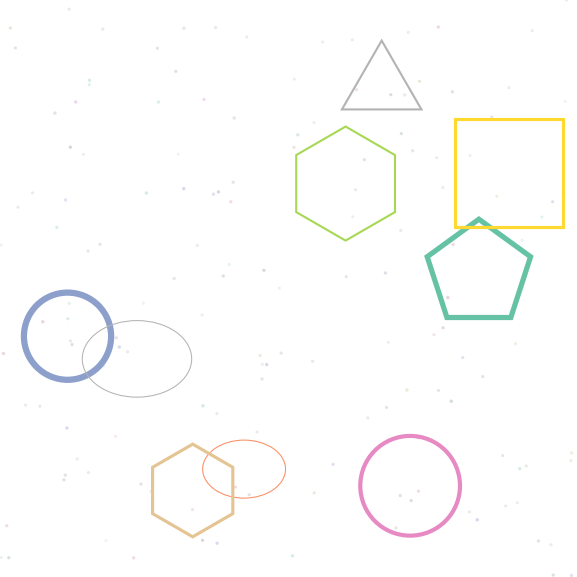[{"shape": "pentagon", "thickness": 2.5, "radius": 0.47, "center": [0.829, 0.525]}, {"shape": "oval", "thickness": 0.5, "radius": 0.36, "center": [0.423, 0.187]}, {"shape": "circle", "thickness": 3, "radius": 0.38, "center": [0.117, 0.417]}, {"shape": "circle", "thickness": 2, "radius": 0.43, "center": [0.71, 0.158]}, {"shape": "hexagon", "thickness": 1, "radius": 0.49, "center": [0.598, 0.681]}, {"shape": "square", "thickness": 1.5, "radius": 0.47, "center": [0.881, 0.7]}, {"shape": "hexagon", "thickness": 1.5, "radius": 0.4, "center": [0.334, 0.15]}, {"shape": "triangle", "thickness": 1, "radius": 0.4, "center": [0.661, 0.849]}, {"shape": "oval", "thickness": 0.5, "radius": 0.47, "center": [0.237, 0.378]}]